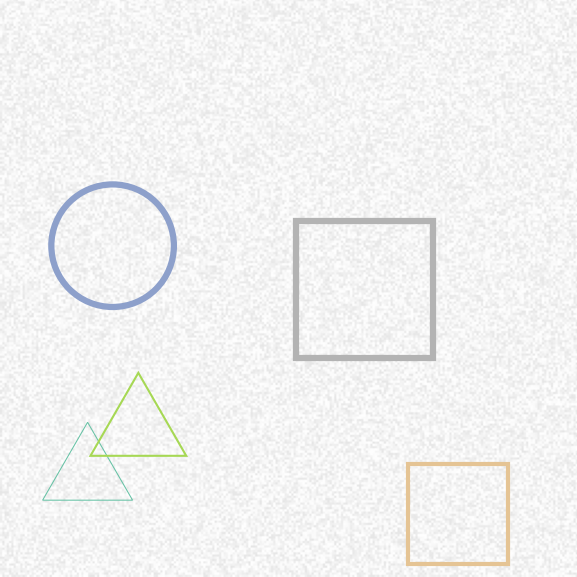[{"shape": "triangle", "thickness": 0.5, "radius": 0.45, "center": [0.152, 0.178]}, {"shape": "circle", "thickness": 3, "radius": 0.53, "center": [0.195, 0.574]}, {"shape": "triangle", "thickness": 1, "radius": 0.48, "center": [0.24, 0.258]}, {"shape": "square", "thickness": 2, "radius": 0.43, "center": [0.793, 0.109]}, {"shape": "square", "thickness": 3, "radius": 0.6, "center": [0.631, 0.498]}]